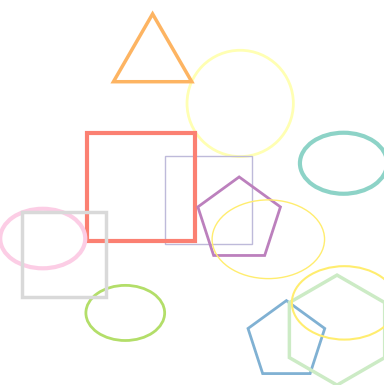[{"shape": "oval", "thickness": 3, "radius": 0.57, "center": [0.892, 0.576]}, {"shape": "circle", "thickness": 2, "radius": 0.69, "center": [0.624, 0.731]}, {"shape": "square", "thickness": 1, "radius": 0.57, "center": [0.541, 0.481]}, {"shape": "square", "thickness": 3, "radius": 0.7, "center": [0.366, 0.515]}, {"shape": "pentagon", "thickness": 2, "radius": 0.52, "center": [0.744, 0.114]}, {"shape": "triangle", "thickness": 2.5, "radius": 0.59, "center": [0.396, 0.846]}, {"shape": "oval", "thickness": 2, "radius": 0.51, "center": [0.325, 0.187]}, {"shape": "oval", "thickness": 3, "radius": 0.55, "center": [0.111, 0.38]}, {"shape": "square", "thickness": 2.5, "radius": 0.55, "center": [0.166, 0.339]}, {"shape": "pentagon", "thickness": 2, "radius": 0.56, "center": [0.621, 0.428]}, {"shape": "hexagon", "thickness": 2.5, "radius": 0.71, "center": [0.875, 0.143]}, {"shape": "oval", "thickness": 1.5, "radius": 0.68, "center": [0.894, 0.213]}, {"shape": "oval", "thickness": 1, "radius": 0.73, "center": [0.697, 0.379]}]